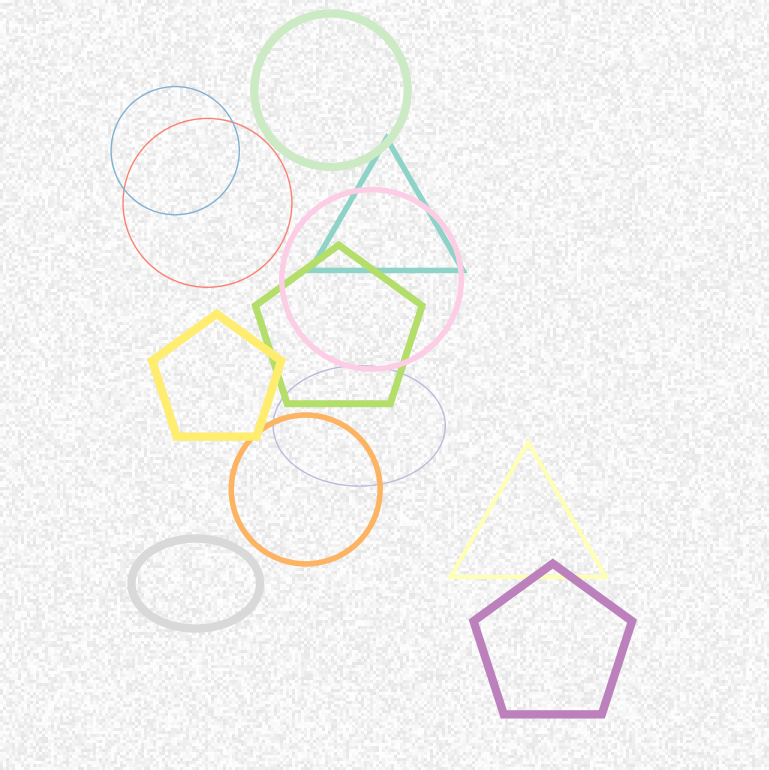[{"shape": "triangle", "thickness": 2, "radius": 0.57, "center": [0.502, 0.706]}, {"shape": "triangle", "thickness": 1.5, "radius": 0.58, "center": [0.686, 0.309]}, {"shape": "oval", "thickness": 0.5, "radius": 0.56, "center": [0.467, 0.447]}, {"shape": "circle", "thickness": 0.5, "radius": 0.55, "center": [0.269, 0.737]}, {"shape": "circle", "thickness": 0.5, "radius": 0.42, "center": [0.228, 0.804]}, {"shape": "circle", "thickness": 2, "radius": 0.48, "center": [0.397, 0.364]}, {"shape": "pentagon", "thickness": 2.5, "radius": 0.57, "center": [0.44, 0.568]}, {"shape": "circle", "thickness": 2, "radius": 0.58, "center": [0.483, 0.637]}, {"shape": "oval", "thickness": 3, "radius": 0.42, "center": [0.254, 0.242]}, {"shape": "pentagon", "thickness": 3, "radius": 0.54, "center": [0.718, 0.16]}, {"shape": "circle", "thickness": 3, "radius": 0.5, "center": [0.43, 0.883]}, {"shape": "pentagon", "thickness": 3, "radius": 0.44, "center": [0.281, 0.504]}]